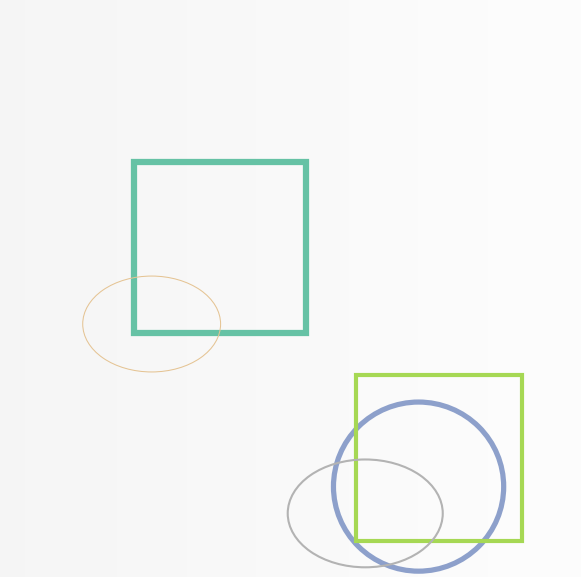[{"shape": "square", "thickness": 3, "radius": 0.74, "center": [0.379, 0.571]}, {"shape": "circle", "thickness": 2.5, "radius": 0.73, "center": [0.72, 0.157]}, {"shape": "square", "thickness": 2, "radius": 0.72, "center": [0.755, 0.206]}, {"shape": "oval", "thickness": 0.5, "radius": 0.59, "center": [0.261, 0.438]}, {"shape": "oval", "thickness": 1, "radius": 0.67, "center": [0.628, 0.11]}]